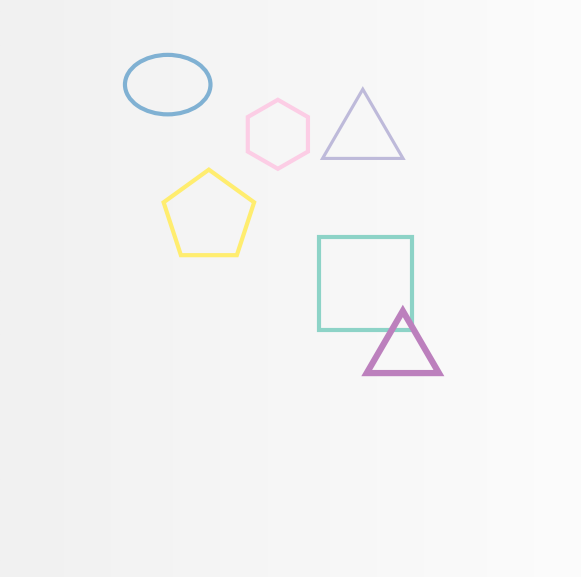[{"shape": "square", "thickness": 2, "radius": 0.4, "center": [0.629, 0.508]}, {"shape": "triangle", "thickness": 1.5, "radius": 0.4, "center": [0.624, 0.765]}, {"shape": "oval", "thickness": 2, "radius": 0.37, "center": [0.289, 0.853]}, {"shape": "hexagon", "thickness": 2, "radius": 0.3, "center": [0.478, 0.767]}, {"shape": "triangle", "thickness": 3, "radius": 0.36, "center": [0.693, 0.389]}, {"shape": "pentagon", "thickness": 2, "radius": 0.41, "center": [0.359, 0.624]}]